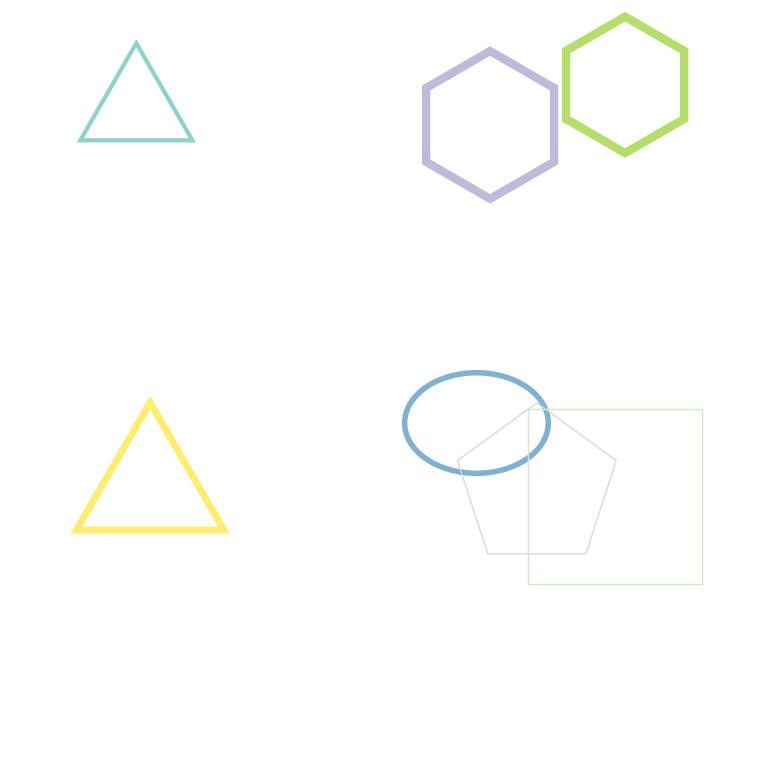[{"shape": "triangle", "thickness": 1.5, "radius": 0.42, "center": [0.177, 0.86]}, {"shape": "hexagon", "thickness": 3, "radius": 0.48, "center": [0.636, 0.838]}, {"shape": "oval", "thickness": 2, "radius": 0.47, "center": [0.619, 0.451]}, {"shape": "hexagon", "thickness": 3, "radius": 0.44, "center": [0.812, 0.89]}, {"shape": "pentagon", "thickness": 0.5, "radius": 0.54, "center": [0.697, 0.368]}, {"shape": "square", "thickness": 0.5, "radius": 0.57, "center": [0.799, 0.355]}, {"shape": "triangle", "thickness": 2.5, "radius": 0.55, "center": [0.195, 0.367]}]